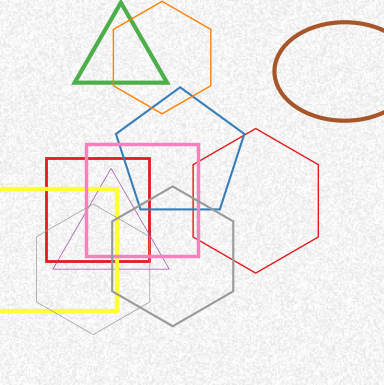[{"shape": "hexagon", "thickness": 1, "radius": 0.94, "center": [0.664, 0.478]}, {"shape": "square", "thickness": 2, "radius": 0.67, "center": [0.253, 0.456]}, {"shape": "pentagon", "thickness": 1.5, "radius": 0.88, "center": [0.468, 0.598]}, {"shape": "triangle", "thickness": 3, "radius": 0.69, "center": [0.314, 0.855]}, {"shape": "triangle", "thickness": 0.5, "radius": 0.87, "center": [0.289, 0.388]}, {"shape": "hexagon", "thickness": 1, "radius": 0.73, "center": [0.421, 0.85]}, {"shape": "square", "thickness": 3, "radius": 0.8, "center": [0.144, 0.351]}, {"shape": "oval", "thickness": 3, "radius": 0.91, "center": [0.896, 0.814]}, {"shape": "square", "thickness": 2.5, "radius": 0.73, "center": [0.369, 0.481]}, {"shape": "hexagon", "thickness": 0.5, "radius": 0.85, "center": [0.242, 0.3]}, {"shape": "hexagon", "thickness": 1.5, "radius": 0.91, "center": [0.449, 0.334]}]